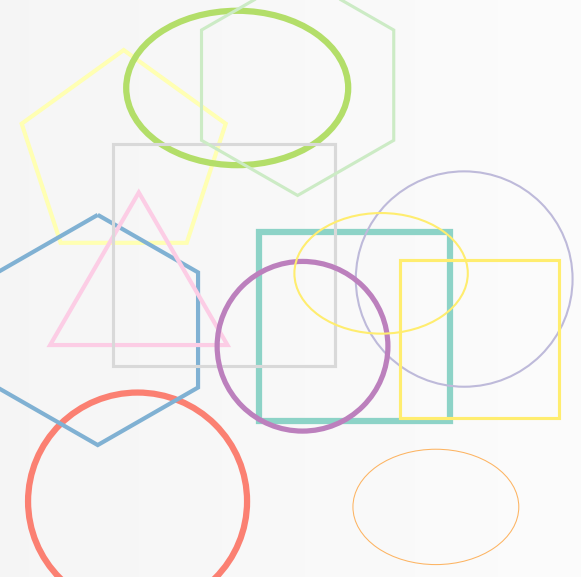[{"shape": "square", "thickness": 3, "radius": 0.82, "center": [0.611, 0.434]}, {"shape": "pentagon", "thickness": 2, "radius": 0.92, "center": [0.213, 0.728]}, {"shape": "circle", "thickness": 1, "radius": 0.93, "center": [0.799, 0.516]}, {"shape": "circle", "thickness": 3, "radius": 0.94, "center": [0.237, 0.131]}, {"shape": "hexagon", "thickness": 2, "radius": 1.0, "center": [0.168, 0.428]}, {"shape": "oval", "thickness": 0.5, "radius": 0.71, "center": [0.75, 0.121]}, {"shape": "oval", "thickness": 3, "radius": 0.95, "center": [0.408, 0.847]}, {"shape": "triangle", "thickness": 2, "radius": 0.88, "center": [0.239, 0.49]}, {"shape": "square", "thickness": 1.5, "radius": 0.96, "center": [0.385, 0.557]}, {"shape": "circle", "thickness": 2.5, "radius": 0.73, "center": [0.52, 0.4]}, {"shape": "hexagon", "thickness": 1.5, "radius": 0.95, "center": [0.512, 0.852]}, {"shape": "square", "thickness": 1.5, "radius": 0.68, "center": [0.825, 0.412]}, {"shape": "oval", "thickness": 1, "radius": 0.75, "center": [0.656, 0.526]}]